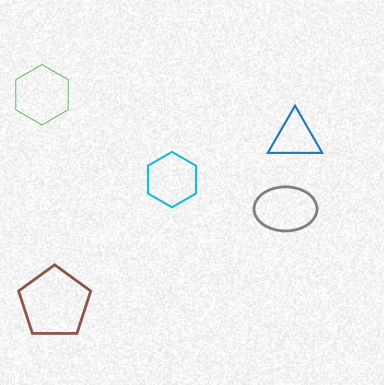[{"shape": "triangle", "thickness": 1.5, "radius": 0.41, "center": [0.766, 0.644]}, {"shape": "hexagon", "thickness": 0.5, "radius": 0.39, "center": [0.109, 0.754]}, {"shape": "pentagon", "thickness": 2, "radius": 0.49, "center": [0.142, 0.214]}, {"shape": "oval", "thickness": 2, "radius": 0.41, "center": [0.742, 0.457]}, {"shape": "hexagon", "thickness": 1.5, "radius": 0.36, "center": [0.447, 0.534]}]